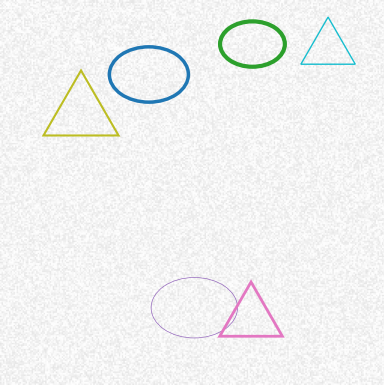[{"shape": "oval", "thickness": 2.5, "radius": 0.51, "center": [0.387, 0.807]}, {"shape": "oval", "thickness": 3, "radius": 0.42, "center": [0.656, 0.886]}, {"shape": "oval", "thickness": 0.5, "radius": 0.56, "center": [0.505, 0.201]}, {"shape": "triangle", "thickness": 2, "radius": 0.47, "center": [0.652, 0.174]}, {"shape": "triangle", "thickness": 1.5, "radius": 0.56, "center": [0.21, 0.704]}, {"shape": "triangle", "thickness": 1, "radius": 0.41, "center": [0.852, 0.874]}]